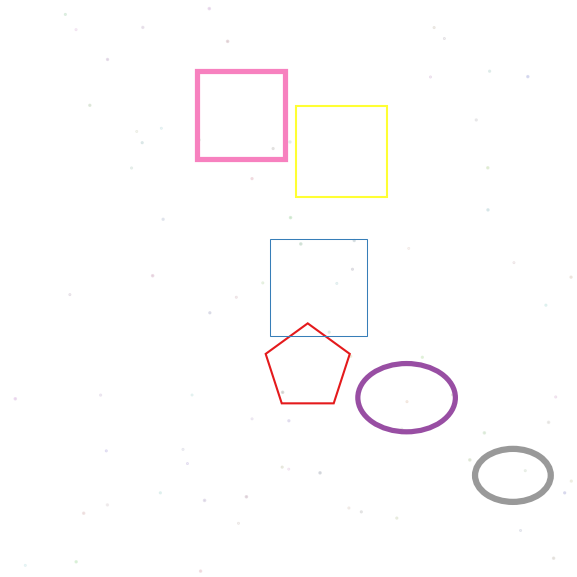[{"shape": "pentagon", "thickness": 1, "radius": 0.38, "center": [0.533, 0.363]}, {"shape": "square", "thickness": 0.5, "radius": 0.42, "center": [0.552, 0.501]}, {"shape": "oval", "thickness": 2.5, "radius": 0.42, "center": [0.704, 0.311]}, {"shape": "square", "thickness": 1, "radius": 0.39, "center": [0.591, 0.736]}, {"shape": "square", "thickness": 2.5, "radius": 0.38, "center": [0.418, 0.8]}, {"shape": "oval", "thickness": 3, "radius": 0.33, "center": [0.888, 0.176]}]